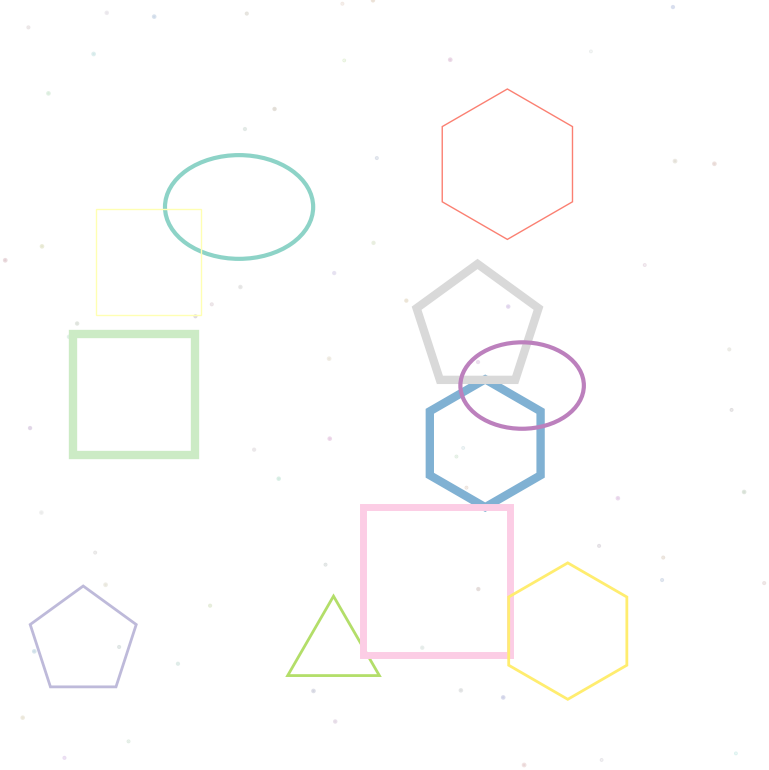[{"shape": "oval", "thickness": 1.5, "radius": 0.48, "center": [0.31, 0.731]}, {"shape": "square", "thickness": 0.5, "radius": 0.34, "center": [0.193, 0.66]}, {"shape": "pentagon", "thickness": 1, "radius": 0.36, "center": [0.108, 0.167]}, {"shape": "hexagon", "thickness": 0.5, "radius": 0.49, "center": [0.659, 0.787]}, {"shape": "hexagon", "thickness": 3, "radius": 0.42, "center": [0.63, 0.424]}, {"shape": "triangle", "thickness": 1, "radius": 0.34, "center": [0.433, 0.157]}, {"shape": "square", "thickness": 2.5, "radius": 0.48, "center": [0.567, 0.246]}, {"shape": "pentagon", "thickness": 3, "radius": 0.42, "center": [0.62, 0.574]}, {"shape": "oval", "thickness": 1.5, "radius": 0.4, "center": [0.678, 0.499]}, {"shape": "square", "thickness": 3, "radius": 0.39, "center": [0.174, 0.488]}, {"shape": "hexagon", "thickness": 1, "radius": 0.44, "center": [0.737, 0.18]}]